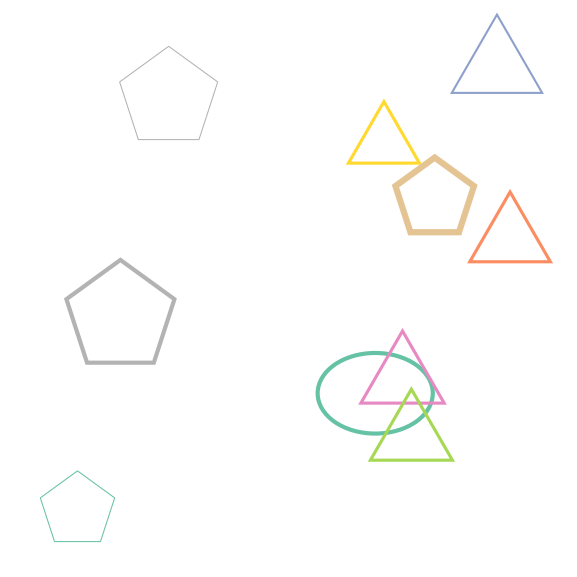[{"shape": "pentagon", "thickness": 0.5, "radius": 0.34, "center": [0.134, 0.116]}, {"shape": "oval", "thickness": 2, "radius": 0.5, "center": [0.65, 0.318]}, {"shape": "triangle", "thickness": 1.5, "radius": 0.4, "center": [0.883, 0.586]}, {"shape": "triangle", "thickness": 1, "radius": 0.45, "center": [0.861, 0.883]}, {"shape": "triangle", "thickness": 1.5, "radius": 0.42, "center": [0.697, 0.343]}, {"shape": "triangle", "thickness": 1.5, "radius": 0.41, "center": [0.712, 0.243]}, {"shape": "triangle", "thickness": 1.5, "radius": 0.36, "center": [0.665, 0.752]}, {"shape": "pentagon", "thickness": 3, "radius": 0.36, "center": [0.753, 0.655]}, {"shape": "pentagon", "thickness": 0.5, "radius": 0.45, "center": [0.292, 0.83]}, {"shape": "pentagon", "thickness": 2, "radius": 0.49, "center": [0.209, 0.451]}]